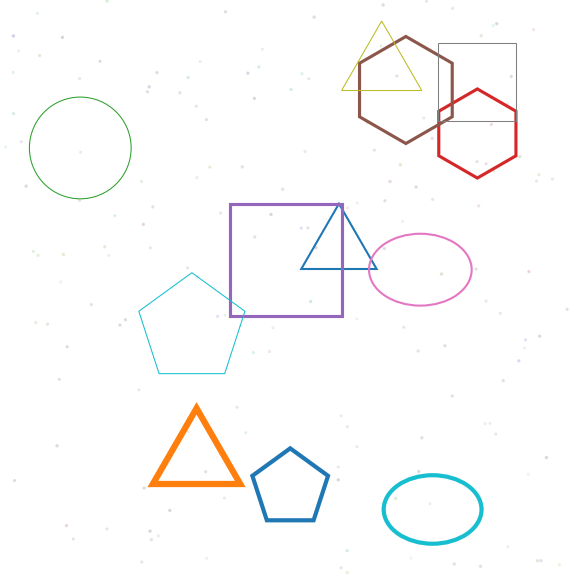[{"shape": "pentagon", "thickness": 2, "radius": 0.34, "center": [0.503, 0.154]}, {"shape": "triangle", "thickness": 1, "radius": 0.38, "center": [0.587, 0.571]}, {"shape": "triangle", "thickness": 3, "radius": 0.44, "center": [0.34, 0.205]}, {"shape": "circle", "thickness": 0.5, "radius": 0.44, "center": [0.139, 0.743]}, {"shape": "hexagon", "thickness": 1.5, "radius": 0.39, "center": [0.827, 0.768]}, {"shape": "square", "thickness": 1.5, "radius": 0.49, "center": [0.495, 0.549]}, {"shape": "hexagon", "thickness": 1.5, "radius": 0.46, "center": [0.703, 0.843]}, {"shape": "oval", "thickness": 1, "radius": 0.44, "center": [0.728, 0.532]}, {"shape": "square", "thickness": 0.5, "radius": 0.34, "center": [0.826, 0.857]}, {"shape": "triangle", "thickness": 0.5, "radius": 0.4, "center": [0.661, 0.883]}, {"shape": "pentagon", "thickness": 0.5, "radius": 0.48, "center": [0.332, 0.43]}, {"shape": "oval", "thickness": 2, "radius": 0.42, "center": [0.749, 0.117]}]